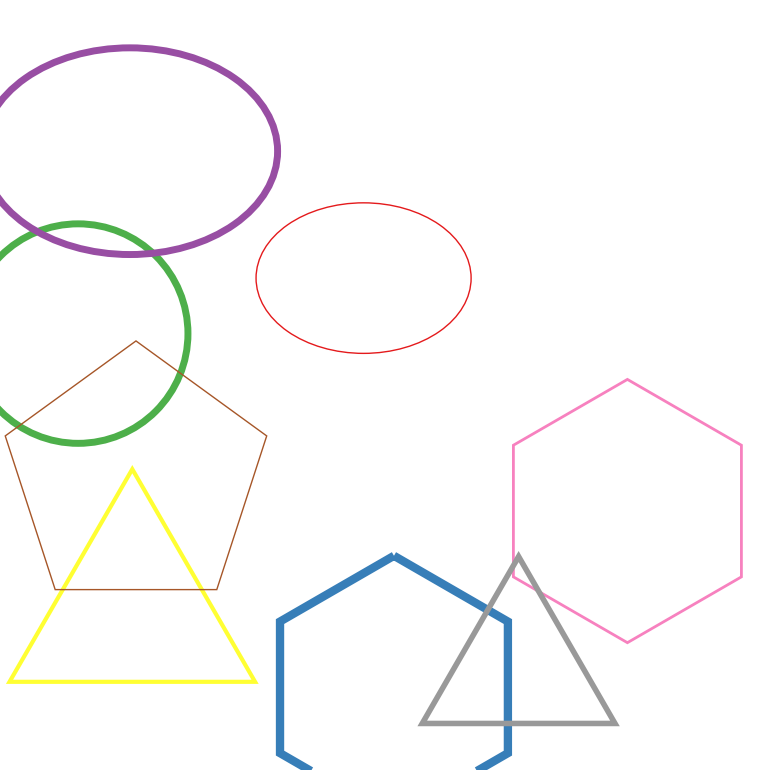[{"shape": "oval", "thickness": 0.5, "radius": 0.7, "center": [0.472, 0.639]}, {"shape": "hexagon", "thickness": 3, "radius": 0.85, "center": [0.512, 0.107]}, {"shape": "circle", "thickness": 2.5, "radius": 0.71, "center": [0.102, 0.567]}, {"shape": "oval", "thickness": 2.5, "radius": 0.96, "center": [0.169, 0.804]}, {"shape": "triangle", "thickness": 1.5, "radius": 0.92, "center": [0.172, 0.207]}, {"shape": "pentagon", "thickness": 0.5, "radius": 0.89, "center": [0.177, 0.379]}, {"shape": "hexagon", "thickness": 1, "radius": 0.85, "center": [0.815, 0.336]}, {"shape": "triangle", "thickness": 2, "radius": 0.72, "center": [0.674, 0.133]}]